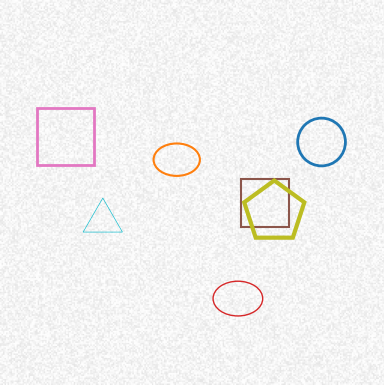[{"shape": "circle", "thickness": 2, "radius": 0.31, "center": [0.835, 0.631]}, {"shape": "oval", "thickness": 1.5, "radius": 0.3, "center": [0.459, 0.585]}, {"shape": "oval", "thickness": 1, "radius": 0.32, "center": [0.618, 0.224]}, {"shape": "square", "thickness": 1.5, "radius": 0.31, "center": [0.688, 0.473]}, {"shape": "square", "thickness": 2, "radius": 0.37, "center": [0.17, 0.645]}, {"shape": "pentagon", "thickness": 3, "radius": 0.41, "center": [0.712, 0.449]}, {"shape": "triangle", "thickness": 0.5, "radius": 0.29, "center": [0.267, 0.427]}]